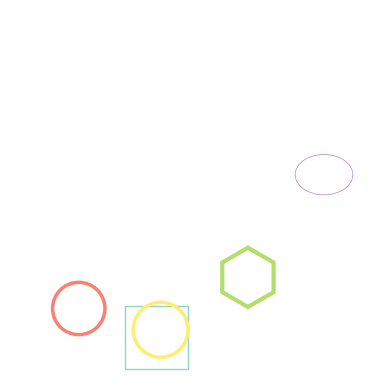[{"shape": "square", "thickness": 1, "radius": 0.41, "center": [0.406, 0.123]}, {"shape": "circle", "thickness": 2.5, "radius": 0.34, "center": [0.205, 0.199]}, {"shape": "hexagon", "thickness": 3, "radius": 0.38, "center": [0.644, 0.28]}, {"shape": "oval", "thickness": 0.5, "radius": 0.37, "center": [0.842, 0.546]}, {"shape": "circle", "thickness": 2.5, "radius": 0.36, "center": [0.417, 0.143]}]